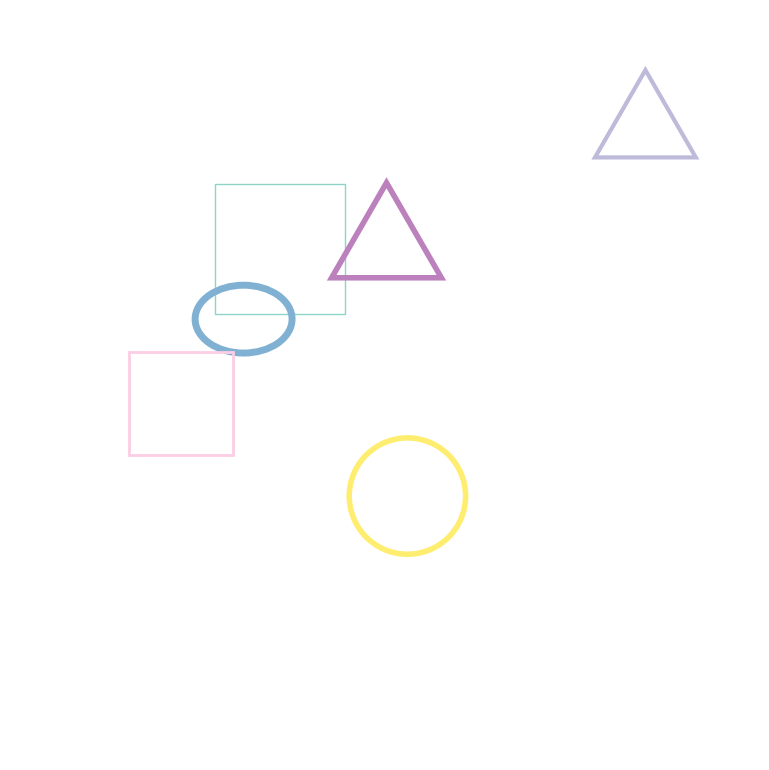[{"shape": "square", "thickness": 0.5, "radius": 0.42, "center": [0.363, 0.677]}, {"shape": "triangle", "thickness": 1.5, "radius": 0.38, "center": [0.838, 0.833]}, {"shape": "oval", "thickness": 2.5, "radius": 0.31, "center": [0.316, 0.586]}, {"shape": "square", "thickness": 1, "radius": 0.34, "center": [0.235, 0.476]}, {"shape": "triangle", "thickness": 2, "radius": 0.41, "center": [0.502, 0.68]}, {"shape": "circle", "thickness": 2, "radius": 0.38, "center": [0.529, 0.356]}]